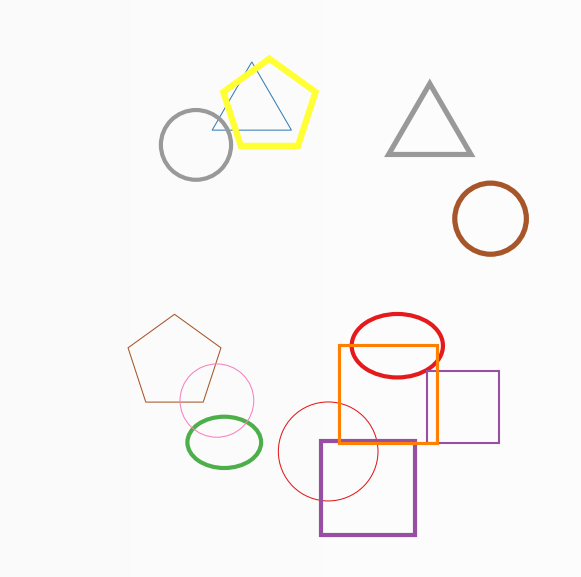[{"shape": "circle", "thickness": 0.5, "radius": 0.43, "center": [0.565, 0.217]}, {"shape": "oval", "thickness": 2, "radius": 0.39, "center": [0.684, 0.4]}, {"shape": "triangle", "thickness": 0.5, "radius": 0.39, "center": [0.433, 0.813]}, {"shape": "oval", "thickness": 2, "radius": 0.32, "center": [0.386, 0.233]}, {"shape": "square", "thickness": 1, "radius": 0.31, "center": [0.797, 0.294]}, {"shape": "square", "thickness": 2, "radius": 0.4, "center": [0.634, 0.154]}, {"shape": "square", "thickness": 1.5, "radius": 0.42, "center": [0.667, 0.318]}, {"shape": "pentagon", "thickness": 3, "radius": 0.42, "center": [0.463, 0.814]}, {"shape": "circle", "thickness": 2.5, "radius": 0.31, "center": [0.844, 0.62]}, {"shape": "pentagon", "thickness": 0.5, "radius": 0.42, "center": [0.3, 0.371]}, {"shape": "circle", "thickness": 0.5, "radius": 0.32, "center": [0.373, 0.305]}, {"shape": "circle", "thickness": 2, "radius": 0.3, "center": [0.337, 0.748]}, {"shape": "triangle", "thickness": 2.5, "radius": 0.41, "center": [0.739, 0.773]}]